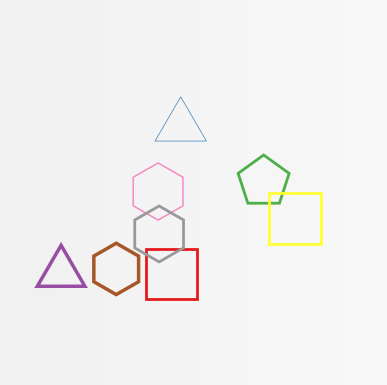[{"shape": "square", "thickness": 2, "radius": 0.32, "center": [0.443, 0.288]}, {"shape": "triangle", "thickness": 0.5, "radius": 0.38, "center": [0.466, 0.672]}, {"shape": "pentagon", "thickness": 2, "radius": 0.35, "center": [0.68, 0.528]}, {"shape": "triangle", "thickness": 2.5, "radius": 0.35, "center": [0.158, 0.292]}, {"shape": "square", "thickness": 2, "radius": 0.33, "center": [0.761, 0.433]}, {"shape": "hexagon", "thickness": 2.5, "radius": 0.33, "center": [0.3, 0.302]}, {"shape": "hexagon", "thickness": 1, "radius": 0.37, "center": [0.408, 0.503]}, {"shape": "hexagon", "thickness": 2, "radius": 0.36, "center": [0.411, 0.392]}]